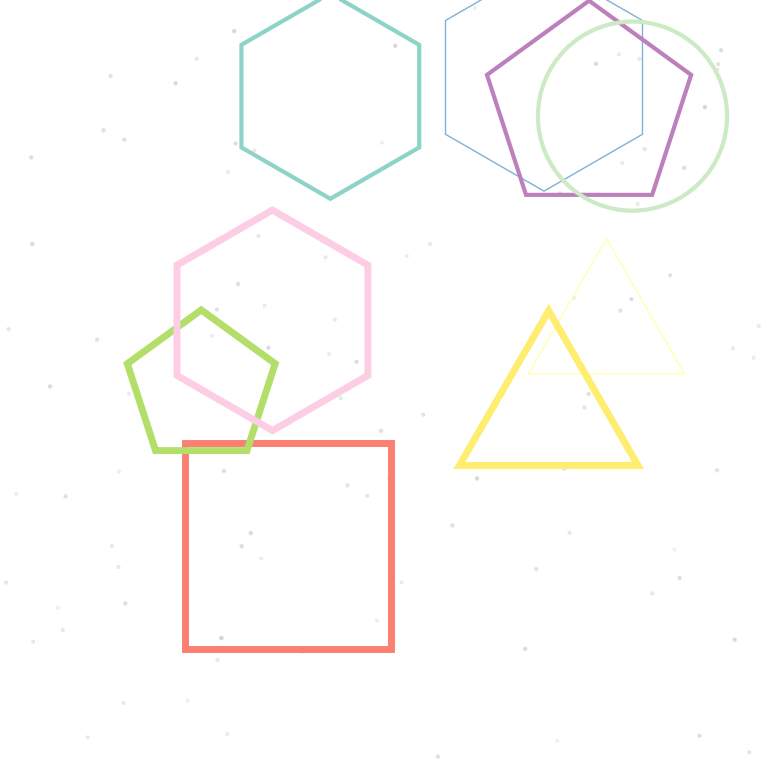[{"shape": "hexagon", "thickness": 1.5, "radius": 0.67, "center": [0.429, 0.875]}, {"shape": "triangle", "thickness": 0.5, "radius": 0.59, "center": [0.788, 0.573]}, {"shape": "square", "thickness": 2.5, "radius": 0.67, "center": [0.374, 0.291]}, {"shape": "hexagon", "thickness": 0.5, "radius": 0.74, "center": [0.706, 0.899]}, {"shape": "pentagon", "thickness": 2.5, "radius": 0.5, "center": [0.261, 0.496]}, {"shape": "hexagon", "thickness": 2.5, "radius": 0.72, "center": [0.354, 0.584]}, {"shape": "pentagon", "thickness": 1.5, "radius": 0.7, "center": [0.765, 0.86]}, {"shape": "circle", "thickness": 1.5, "radius": 0.61, "center": [0.821, 0.849]}, {"shape": "triangle", "thickness": 2.5, "radius": 0.67, "center": [0.713, 0.462]}]